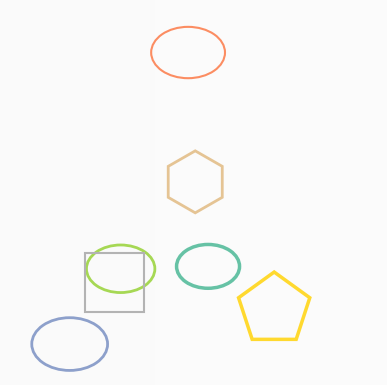[{"shape": "oval", "thickness": 2.5, "radius": 0.41, "center": [0.537, 0.308]}, {"shape": "oval", "thickness": 1.5, "radius": 0.48, "center": [0.485, 0.864]}, {"shape": "oval", "thickness": 2, "radius": 0.49, "center": [0.18, 0.106]}, {"shape": "oval", "thickness": 2, "radius": 0.44, "center": [0.311, 0.302]}, {"shape": "pentagon", "thickness": 2.5, "radius": 0.48, "center": [0.708, 0.197]}, {"shape": "hexagon", "thickness": 2, "radius": 0.4, "center": [0.504, 0.528]}, {"shape": "square", "thickness": 1.5, "radius": 0.38, "center": [0.296, 0.267]}]